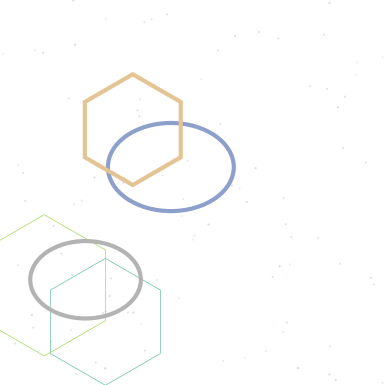[{"shape": "hexagon", "thickness": 0.5, "radius": 0.82, "center": [0.274, 0.164]}, {"shape": "oval", "thickness": 3, "radius": 0.82, "center": [0.444, 0.566]}, {"shape": "hexagon", "thickness": 0.5, "radius": 0.92, "center": [0.115, 0.259]}, {"shape": "hexagon", "thickness": 3, "radius": 0.72, "center": [0.345, 0.663]}, {"shape": "oval", "thickness": 3, "radius": 0.72, "center": [0.222, 0.273]}]